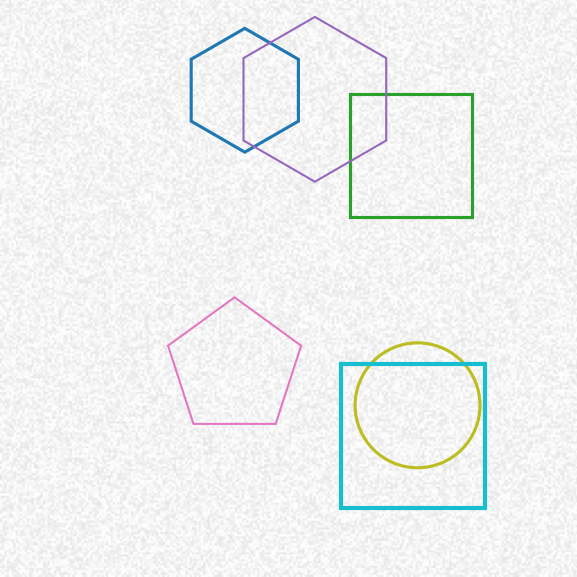[{"shape": "hexagon", "thickness": 1.5, "radius": 0.54, "center": [0.424, 0.843]}, {"shape": "square", "thickness": 1.5, "radius": 0.53, "center": [0.712, 0.73]}, {"shape": "hexagon", "thickness": 1, "radius": 0.71, "center": [0.545, 0.827]}, {"shape": "pentagon", "thickness": 1, "radius": 0.61, "center": [0.406, 0.363]}, {"shape": "circle", "thickness": 1.5, "radius": 0.54, "center": [0.723, 0.297]}, {"shape": "square", "thickness": 2, "radius": 0.63, "center": [0.715, 0.245]}]